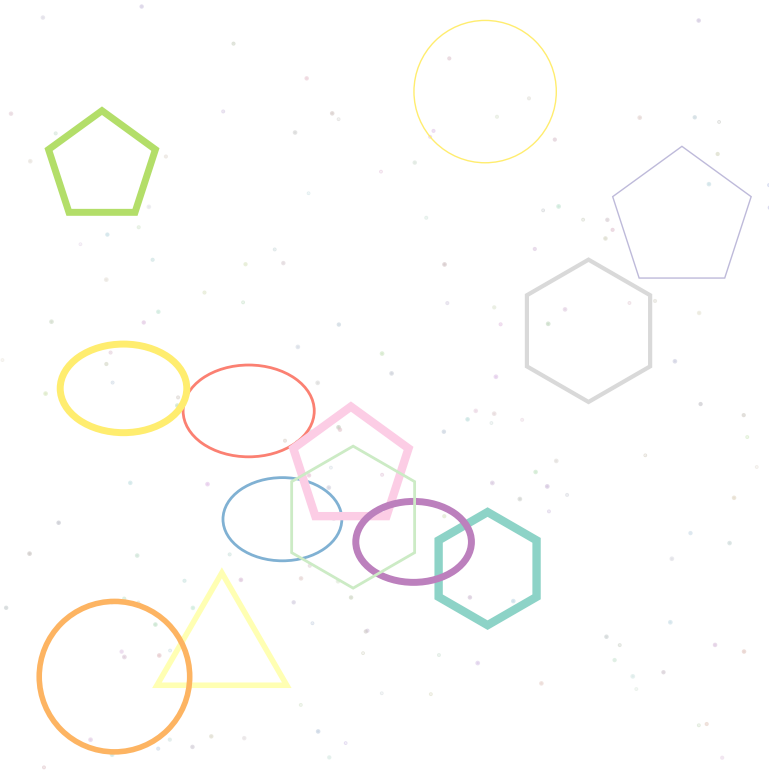[{"shape": "hexagon", "thickness": 3, "radius": 0.37, "center": [0.633, 0.262]}, {"shape": "triangle", "thickness": 2, "radius": 0.49, "center": [0.288, 0.159]}, {"shape": "pentagon", "thickness": 0.5, "radius": 0.47, "center": [0.886, 0.715]}, {"shape": "oval", "thickness": 1, "radius": 0.43, "center": [0.323, 0.466]}, {"shape": "oval", "thickness": 1, "radius": 0.39, "center": [0.367, 0.326]}, {"shape": "circle", "thickness": 2, "radius": 0.49, "center": [0.149, 0.121]}, {"shape": "pentagon", "thickness": 2.5, "radius": 0.36, "center": [0.132, 0.783]}, {"shape": "pentagon", "thickness": 3, "radius": 0.39, "center": [0.456, 0.393]}, {"shape": "hexagon", "thickness": 1.5, "radius": 0.46, "center": [0.764, 0.57]}, {"shape": "oval", "thickness": 2.5, "radius": 0.38, "center": [0.537, 0.296]}, {"shape": "hexagon", "thickness": 1, "radius": 0.46, "center": [0.459, 0.328]}, {"shape": "oval", "thickness": 2.5, "radius": 0.41, "center": [0.16, 0.496]}, {"shape": "circle", "thickness": 0.5, "radius": 0.46, "center": [0.63, 0.881]}]